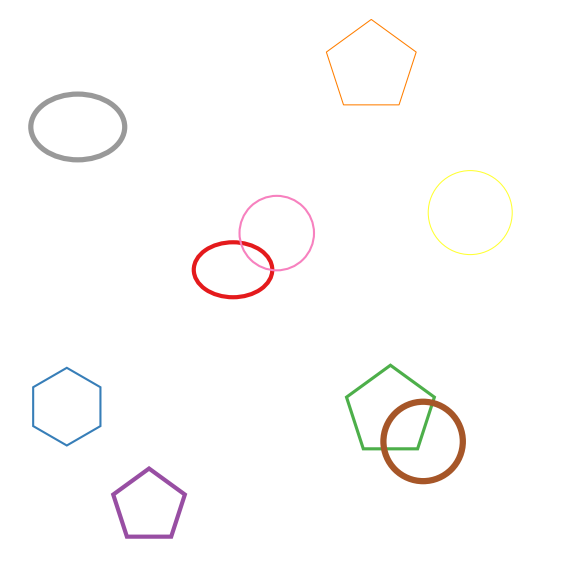[{"shape": "oval", "thickness": 2, "radius": 0.34, "center": [0.404, 0.532]}, {"shape": "hexagon", "thickness": 1, "radius": 0.34, "center": [0.116, 0.295]}, {"shape": "pentagon", "thickness": 1.5, "radius": 0.4, "center": [0.676, 0.287]}, {"shape": "pentagon", "thickness": 2, "radius": 0.33, "center": [0.258, 0.123]}, {"shape": "pentagon", "thickness": 0.5, "radius": 0.41, "center": [0.643, 0.884]}, {"shape": "circle", "thickness": 0.5, "radius": 0.36, "center": [0.814, 0.631]}, {"shape": "circle", "thickness": 3, "radius": 0.34, "center": [0.733, 0.235]}, {"shape": "circle", "thickness": 1, "radius": 0.32, "center": [0.479, 0.596]}, {"shape": "oval", "thickness": 2.5, "radius": 0.41, "center": [0.135, 0.779]}]